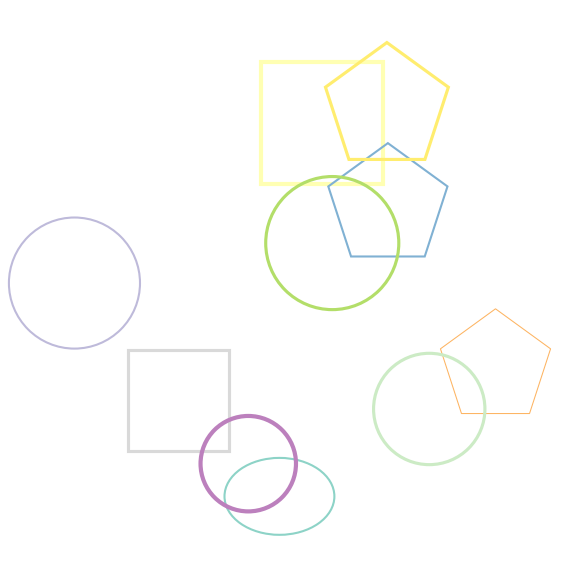[{"shape": "oval", "thickness": 1, "radius": 0.48, "center": [0.484, 0.14]}, {"shape": "square", "thickness": 2, "radius": 0.53, "center": [0.557, 0.785]}, {"shape": "circle", "thickness": 1, "radius": 0.57, "center": [0.129, 0.509]}, {"shape": "pentagon", "thickness": 1, "radius": 0.54, "center": [0.672, 0.643]}, {"shape": "pentagon", "thickness": 0.5, "radius": 0.5, "center": [0.858, 0.364]}, {"shape": "circle", "thickness": 1.5, "radius": 0.58, "center": [0.575, 0.578]}, {"shape": "square", "thickness": 1.5, "radius": 0.44, "center": [0.31, 0.306]}, {"shape": "circle", "thickness": 2, "radius": 0.41, "center": [0.43, 0.196]}, {"shape": "circle", "thickness": 1.5, "radius": 0.48, "center": [0.743, 0.291]}, {"shape": "pentagon", "thickness": 1.5, "radius": 0.56, "center": [0.67, 0.814]}]